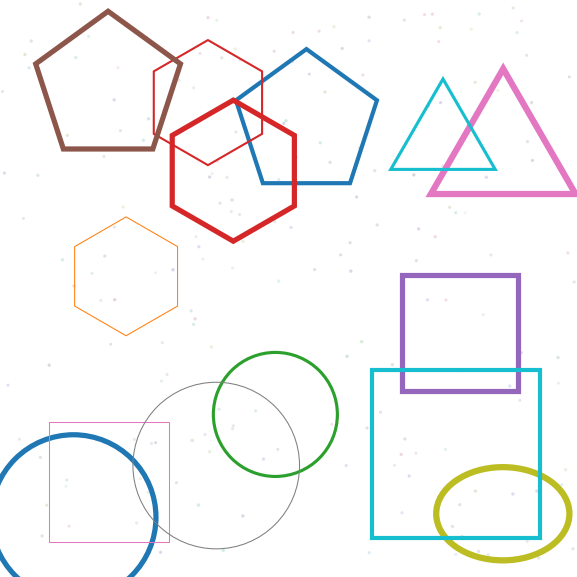[{"shape": "pentagon", "thickness": 2, "radius": 0.64, "center": [0.531, 0.786]}, {"shape": "circle", "thickness": 2.5, "radius": 0.71, "center": [0.127, 0.104]}, {"shape": "hexagon", "thickness": 0.5, "radius": 0.51, "center": [0.218, 0.521]}, {"shape": "circle", "thickness": 1.5, "radius": 0.54, "center": [0.477, 0.282]}, {"shape": "hexagon", "thickness": 2.5, "radius": 0.61, "center": [0.404, 0.704]}, {"shape": "hexagon", "thickness": 1, "radius": 0.54, "center": [0.36, 0.821]}, {"shape": "square", "thickness": 2.5, "radius": 0.5, "center": [0.796, 0.422]}, {"shape": "pentagon", "thickness": 2.5, "radius": 0.66, "center": [0.187, 0.848]}, {"shape": "square", "thickness": 0.5, "radius": 0.52, "center": [0.188, 0.164]}, {"shape": "triangle", "thickness": 3, "radius": 0.72, "center": [0.871, 0.735]}, {"shape": "circle", "thickness": 0.5, "radius": 0.72, "center": [0.374, 0.193]}, {"shape": "oval", "thickness": 3, "radius": 0.58, "center": [0.871, 0.11]}, {"shape": "square", "thickness": 2, "radius": 0.73, "center": [0.79, 0.214]}, {"shape": "triangle", "thickness": 1.5, "radius": 0.52, "center": [0.767, 0.758]}]